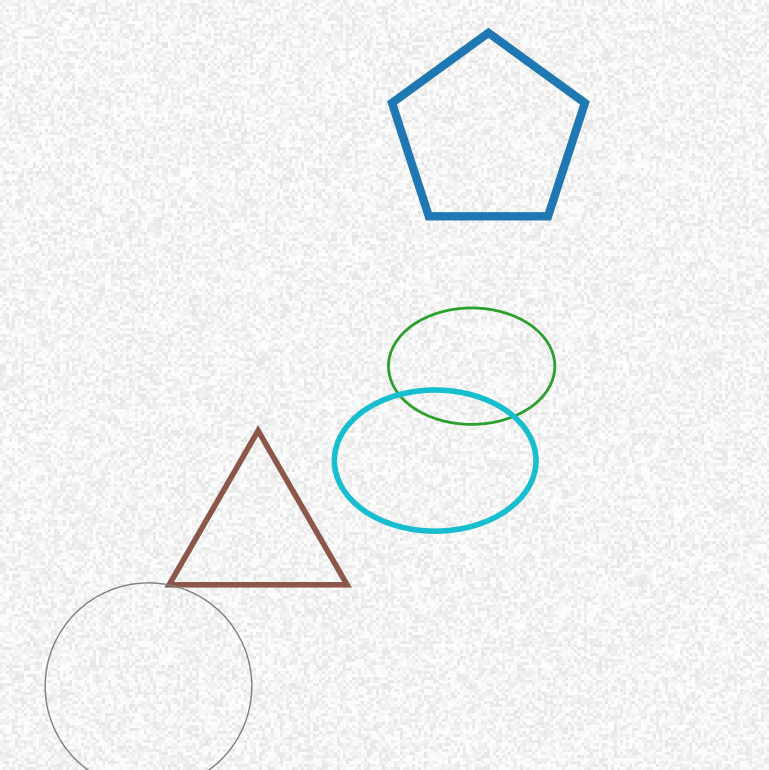[{"shape": "pentagon", "thickness": 3, "radius": 0.66, "center": [0.634, 0.826]}, {"shape": "oval", "thickness": 1, "radius": 0.54, "center": [0.613, 0.524]}, {"shape": "triangle", "thickness": 2, "radius": 0.67, "center": [0.335, 0.307]}, {"shape": "circle", "thickness": 0.5, "radius": 0.67, "center": [0.193, 0.109]}, {"shape": "oval", "thickness": 2, "radius": 0.65, "center": [0.565, 0.402]}]